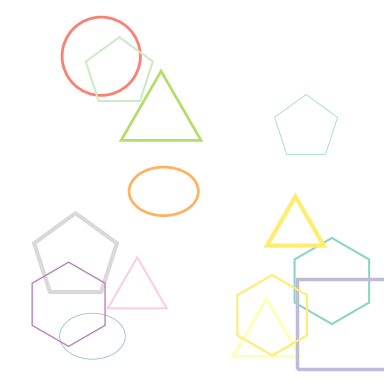[{"shape": "pentagon", "thickness": 0.5, "radius": 0.43, "center": [0.795, 0.669]}, {"shape": "hexagon", "thickness": 1.5, "radius": 0.56, "center": [0.862, 0.27]}, {"shape": "triangle", "thickness": 2, "radius": 0.5, "center": [0.692, 0.124]}, {"shape": "square", "thickness": 2.5, "radius": 0.59, "center": [0.888, 0.158]}, {"shape": "circle", "thickness": 2, "radius": 0.51, "center": [0.263, 0.854]}, {"shape": "oval", "thickness": 0.5, "radius": 0.43, "center": [0.24, 0.127]}, {"shape": "oval", "thickness": 2, "radius": 0.45, "center": [0.425, 0.503]}, {"shape": "triangle", "thickness": 2, "radius": 0.6, "center": [0.418, 0.695]}, {"shape": "triangle", "thickness": 1.5, "radius": 0.44, "center": [0.357, 0.243]}, {"shape": "pentagon", "thickness": 3, "radius": 0.57, "center": [0.196, 0.333]}, {"shape": "hexagon", "thickness": 1, "radius": 0.55, "center": [0.178, 0.21]}, {"shape": "pentagon", "thickness": 1.5, "radius": 0.46, "center": [0.31, 0.812]}, {"shape": "hexagon", "thickness": 1.5, "radius": 0.52, "center": [0.707, 0.181]}, {"shape": "triangle", "thickness": 3, "radius": 0.42, "center": [0.767, 0.405]}]